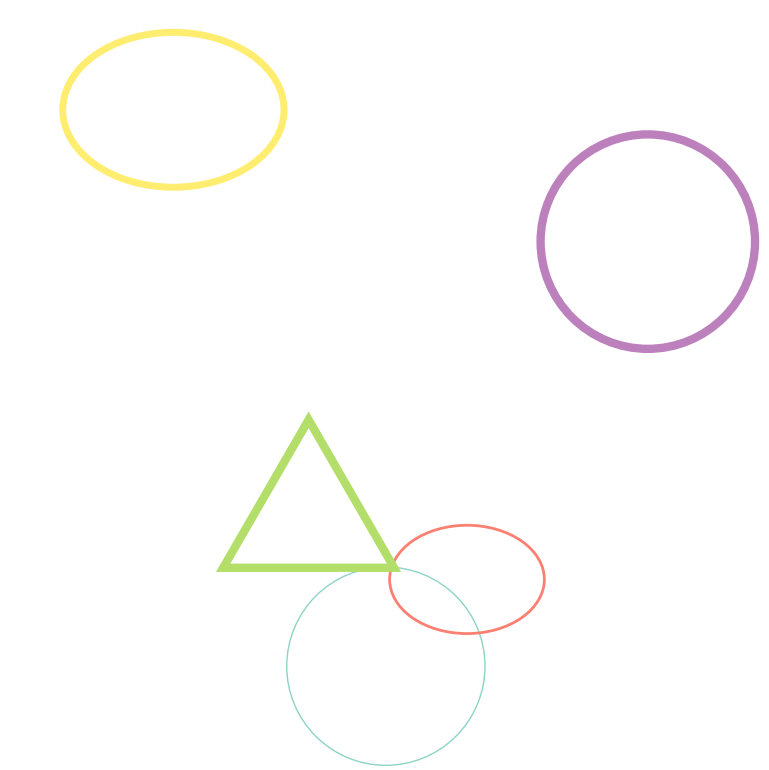[{"shape": "circle", "thickness": 0.5, "radius": 0.64, "center": [0.501, 0.135]}, {"shape": "oval", "thickness": 1, "radius": 0.5, "center": [0.606, 0.248]}, {"shape": "triangle", "thickness": 3, "radius": 0.64, "center": [0.401, 0.327]}, {"shape": "circle", "thickness": 3, "radius": 0.7, "center": [0.841, 0.686]}, {"shape": "oval", "thickness": 2.5, "radius": 0.72, "center": [0.225, 0.857]}]